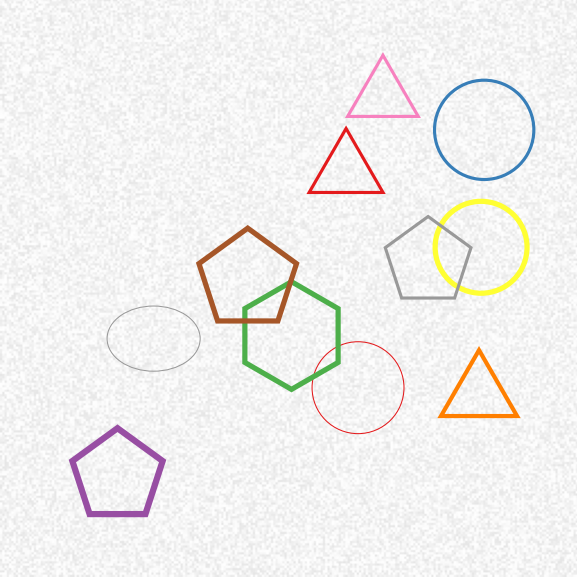[{"shape": "triangle", "thickness": 1.5, "radius": 0.37, "center": [0.599, 0.703]}, {"shape": "circle", "thickness": 0.5, "radius": 0.4, "center": [0.62, 0.328]}, {"shape": "circle", "thickness": 1.5, "radius": 0.43, "center": [0.838, 0.774]}, {"shape": "hexagon", "thickness": 2.5, "radius": 0.47, "center": [0.505, 0.418]}, {"shape": "pentagon", "thickness": 3, "radius": 0.41, "center": [0.203, 0.175]}, {"shape": "triangle", "thickness": 2, "radius": 0.38, "center": [0.829, 0.317]}, {"shape": "circle", "thickness": 2.5, "radius": 0.4, "center": [0.833, 0.571]}, {"shape": "pentagon", "thickness": 2.5, "radius": 0.44, "center": [0.429, 0.515]}, {"shape": "triangle", "thickness": 1.5, "radius": 0.35, "center": [0.663, 0.833]}, {"shape": "pentagon", "thickness": 1.5, "radius": 0.39, "center": [0.741, 0.546]}, {"shape": "oval", "thickness": 0.5, "radius": 0.4, "center": [0.266, 0.413]}]